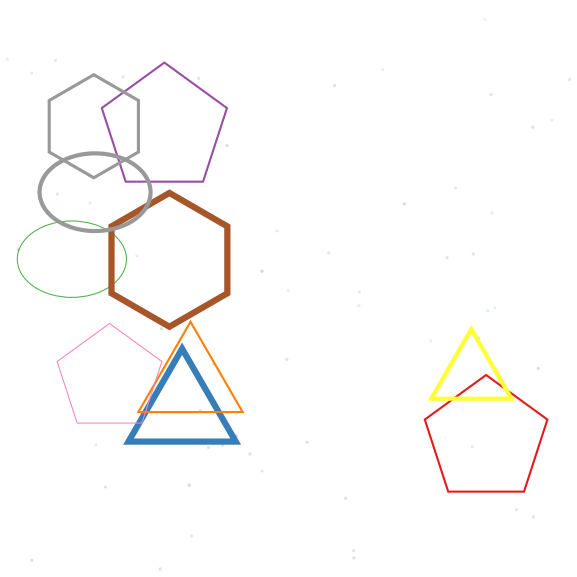[{"shape": "pentagon", "thickness": 1, "radius": 0.56, "center": [0.842, 0.238]}, {"shape": "triangle", "thickness": 3, "radius": 0.54, "center": [0.315, 0.288]}, {"shape": "oval", "thickness": 0.5, "radius": 0.47, "center": [0.124, 0.55]}, {"shape": "pentagon", "thickness": 1, "radius": 0.57, "center": [0.285, 0.777]}, {"shape": "triangle", "thickness": 1, "radius": 0.52, "center": [0.33, 0.338]}, {"shape": "triangle", "thickness": 2, "radius": 0.4, "center": [0.816, 0.349]}, {"shape": "hexagon", "thickness": 3, "radius": 0.58, "center": [0.293, 0.549]}, {"shape": "pentagon", "thickness": 0.5, "radius": 0.48, "center": [0.19, 0.344]}, {"shape": "hexagon", "thickness": 1.5, "radius": 0.45, "center": [0.162, 0.781]}, {"shape": "oval", "thickness": 2, "radius": 0.48, "center": [0.165, 0.666]}]